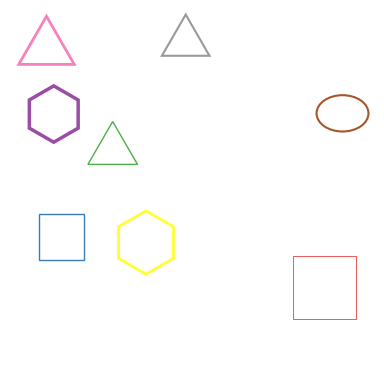[{"shape": "square", "thickness": 0.5, "radius": 0.41, "center": [0.843, 0.253]}, {"shape": "square", "thickness": 1, "radius": 0.3, "center": [0.159, 0.384]}, {"shape": "triangle", "thickness": 1, "radius": 0.37, "center": [0.293, 0.61]}, {"shape": "hexagon", "thickness": 2.5, "radius": 0.37, "center": [0.14, 0.704]}, {"shape": "hexagon", "thickness": 2, "radius": 0.41, "center": [0.379, 0.37]}, {"shape": "oval", "thickness": 1.5, "radius": 0.34, "center": [0.89, 0.706]}, {"shape": "triangle", "thickness": 2, "radius": 0.42, "center": [0.121, 0.874]}, {"shape": "triangle", "thickness": 1.5, "radius": 0.36, "center": [0.482, 0.891]}]